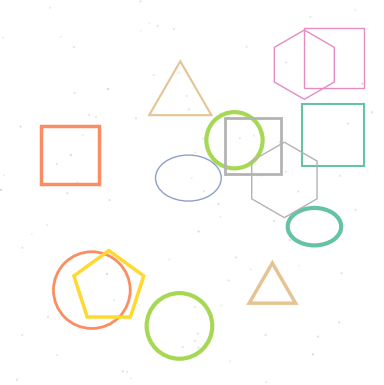[{"shape": "square", "thickness": 1.5, "radius": 0.4, "center": [0.865, 0.649]}, {"shape": "oval", "thickness": 3, "radius": 0.35, "center": [0.817, 0.411]}, {"shape": "circle", "thickness": 2, "radius": 0.5, "center": [0.239, 0.246]}, {"shape": "square", "thickness": 2.5, "radius": 0.37, "center": [0.182, 0.597]}, {"shape": "oval", "thickness": 1, "radius": 0.43, "center": [0.489, 0.537]}, {"shape": "square", "thickness": 1, "radius": 0.39, "center": [0.868, 0.849]}, {"shape": "hexagon", "thickness": 1, "radius": 0.45, "center": [0.79, 0.832]}, {"shape": "circle", "thickness": 3, "radius": 0.43, "center": [0.466, 0.153]}, {"shape": "circle", "thickness": 3, "radius": 0.37, "center": [0.609, 0.636]}, {"shape": "pentagon", "thickness": 2.5, "radius": 0.48, "center": [0.283, 0.254]}, {"shape": "triangle", "thickness": 2.5, "radius": 0.35, "center": [0.707, 0.247]}, {"shape": "triangle", "thickness": 1.5, "radius": 0.47, "center": [0.468, 0.748]}, {"shape": "hexagon", "thickness": 1, "radius": 0.49, "center": [0.739, 0.533]}, {"shape": "square", "thickness": 2, "radius": 0.36, "center": [0.657, 0.62]}]